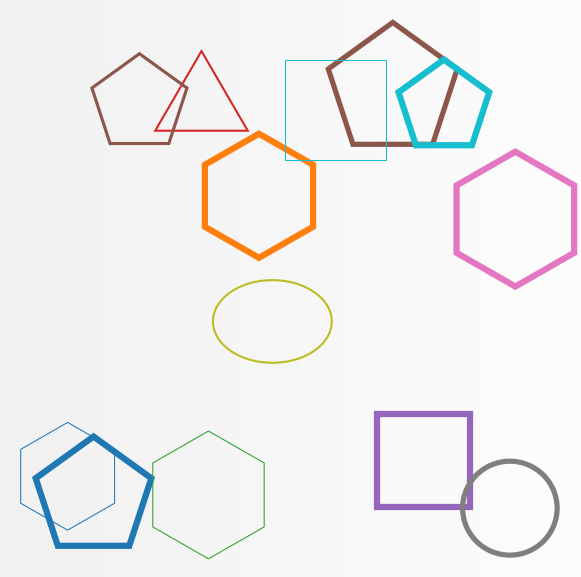[{"shape": "pentagon", "thickness": 3, "radius": 0.52, "center": [0.161, 0.139]}, {"shape": "hexagon", "thickness": 0.5, "radius": 0.47, "center": [0.116, 0.174]}, {"shape": "hexagon", "thickness": 3, "radius": 0.54, "center": [0.446, 0.66]}, {"shape": "hexagon", "thickness": 0.5, "radius": 0.55, "center": [0.359, 0.142]}, {"shape": "triangle", "thickness": 1, "radius": 0.46, "center": [0.347, 0.819]}, {"shape": "square", "thickness": 3, "radius": 0.4, "center": [0.728, 0.203]}, {"shape": "pentagon", "thickness": 2.5, "radius": 0.58, "center": [0.676, 0.844]}, {"shape": "pentagon", "thickness": 1.5, "radius": 0.43, "center": [0.24, 0.82]}, {"shape": "hexagon", "thickness": 3, "radius": 0.58, "center": [0.887, 0.62]}, {"shape": "circle", "thickness": 2.5, "radius": 0.41, "center": [0.877, 0.119]}, {"shape": "oval", "thickness": 1, "radius": 0.51, "center": [0.469, 0.442]}, {"shape": "square", "thickness": 0.5, "radius": 0.43, "center": [0.577, 0.808]}, {"shape": "pentagon", "thickness": 3, "radius": 0.41, "center": [0.764, 0.814]}]